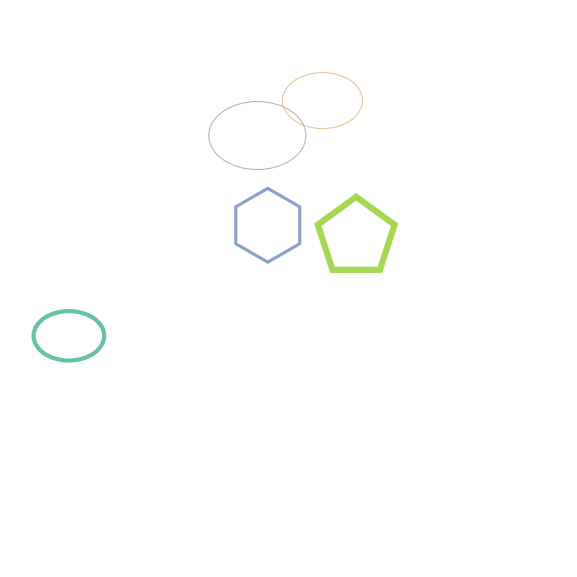[{"shape": "oval", "thickness": 2, "radius": 0.31, "center": [0.119, 0.418]}, {"shape": "hexagon", "thickness": 1.5, "radius": 0.32, "center": [0.464, 0.609]}, {"shape": "pentagon", "thickness": 3, "radius": 0.35, "center": [0.617, 0.588]}, {"shape": "oval", "thickness": 0.5, "radius": 0.35, "center": [0.558, 0.825]}, {"shape": "oval", "thickness": 0.5, "radius": 0.42, "center": [0.446, 0.764]}]